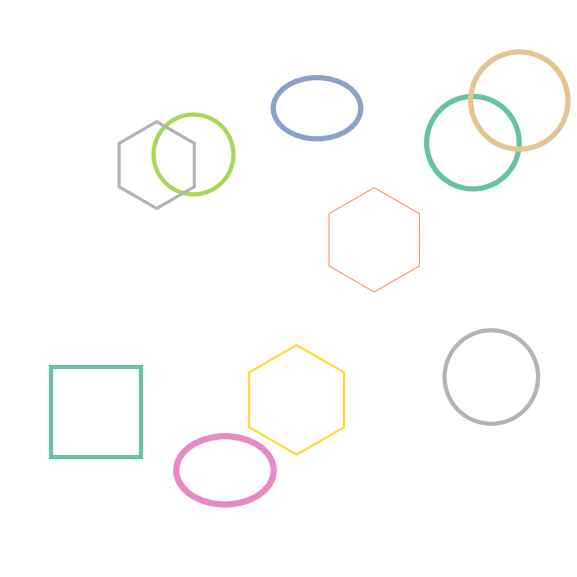[{"shape": "square", "thickness": 2, "radius": 0.39, "center": [0.166, 0.285]}, {"shape": "circle", "thickness": 2.5, "radius": 0.4, "center": [0.819, 0.752]}, {"shape": "hexagon", "thickness": 0.5, "radius": 0.45, "center": [0.648, 0.584]}, {"shape": "oval", "thickness": 2.5, "radius": 0.38, "center": [0.549, 0.812]}, {"shape": "oval", "thickness": 3, "radius": 0.42, "center": [0.39, 0.185]}, {"shape": "circle", "thickness": 2, "radius": 0.35, "center": [0.335, 0.732]}, {"shape": "hexagon", "thickness": 1, "radius": 0.47, "center": [0.514, 0.307]}, {"shape": "circle", "thickness": 2.5, "radius": 0.42, "center": [0.899, 0.825]}, {"shape": "circle", "thickness": 2, "radius": 0.4, "center": [0.851, 0.346]}, {"shape": "hexagon", "thickness": 1.5, "radius": 0.38, "center": [0.271, 0.713]}]